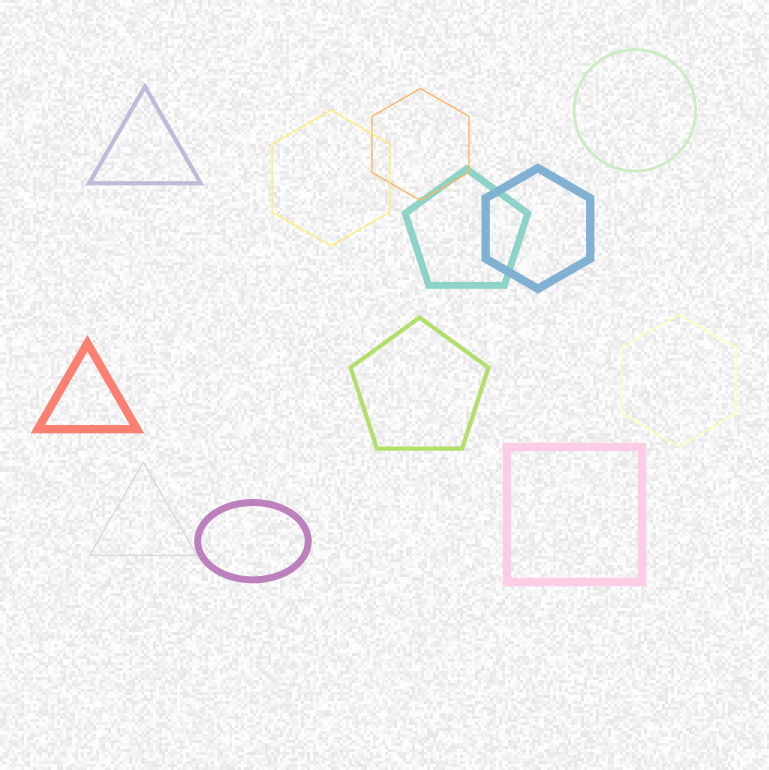[{"shape": "pentagon", "thickness": 2.5, "radius": 0.42, "center": [0.606, 0.697]}, {"shape": "hexagon", "thickness": 0.5, "radius": 0.43, "center": [0.882, 0.506]}, {"shape": "triangle", "thickness": 1.5, "radius": 0.42, "center": [0.188, 0.804]}, {"shape": "triangle", "thickness": 3, "radius": 0.37, "center": [0.114, 0.48]}, {"shape": "hexagon", "thickness": 3, "radius": 0.39, "center": [0.699, 0.703]}, {"shape": "hexagon", "thickness": 0.5, "radius": 0.36, "center": [0.546, 0.812]}, {"shape": "pentagon", "thickness": 1.5, "radius": 0.47, "center": [0.545, 0.494]}, {"shape": "square", "thickness": 3, "radius": 0.44, "center": [0.746, 0.332]}, {"shape": "triangle", "thickness": 0.5, "radius": 0.4, "center": [0.186, 0.319]}, {"shape": "oval", "thickness": 2.5, "radius": 0.36, "center": [0.329, 0.297]}, {"shape": "circle", "thickness": 1, "radius": 0.39, "center": [0.825, 0.857]}, {"shape": "hexagon", "thickness": 0.5, "radius": 0.44, "center": [0.43, 0.769]}]